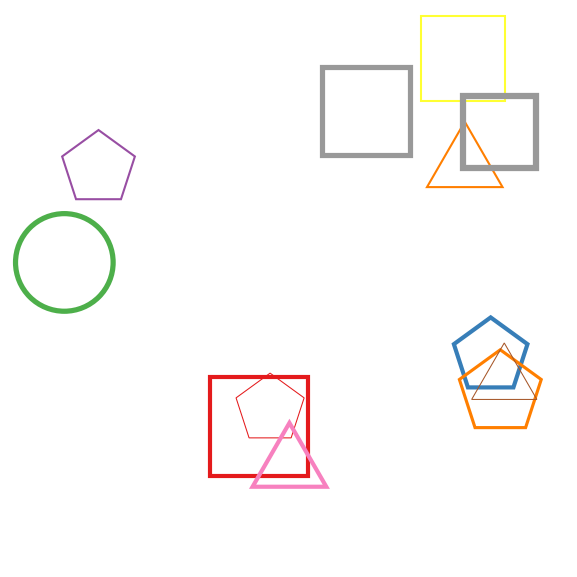[{"shape": "square", "thickness": 2, "radius": 0.43, "center": [0.449, 0.261]}, {"shape": "pentagon", "thickness": 0.5, "radius": 0.31, "center": [0.468, 0.291]}, {"shape": "pentagon", "thickness": 2, "radius": 0.33, "center": [0.85, 0.382]}, {"shape": "circle", "thickness": 2.5, "radius": 0.42, "center": [0.111, 0.545]}, {"shape": "pentagon", "thickness": 1, "radius": 0.33, "center": [0.171, 0.708]}, {"shape": "pentagon", "thickness": 1.5, "radius": 0.37, "center": [0.866, 0.319]}, {"shape": "triangle", "thickness": 1, "radius": 0.38, "center": [0.805, 0.713]}, {"shape": "square", "thickness": 1, "radius": 0.37, "center": [0.802, 0.898]}, {"shape": "triangle", "thickness": 0.5, "radius": 0.33, "center": [0.873, 0.34]}, {"shape": "triangle", "thickness": 2, "radius": 0.37, "center": [0.501, 0.193]}, {"shape": "square", "thickness": 2.5, "radius": 0.38, "center": [0.634, 0.807]}, {"shape": "square", "thickness": 3, "radius": 0.31, "center": [0.865, 0.771]}]